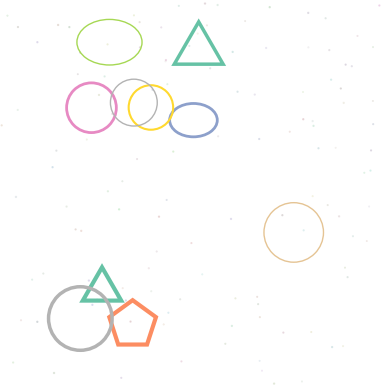[{"shape": "triangle", "thickness": 2.5, "radius": 0.37, "center": [0.516, 0.87]}, {"shape": "triangle", "thickness": 3, "radius": 0.29, "center": [0.265, 0.248]}, {"shape": "pentagon", "thickness": 3, "radius": 0.32, "center": [0.344, 0.157]}, {"shape": "oval", "thickness": 2, "radius": 0.31, "center": [0.503, 0.688]}, {"shape": "circle", "thickness": 2, "radius": 0.32, "center": [0.238, 0.72]}, {"shape": "oval", "thickness": 1, "radius": 0.42, "center": [0.284, 0.89]}, {"shape": "circle", "thickness": 1.5, "radius": 0.29, "center": [0.392, 0.721]}, {"shape": "circle", "thickness": 1, "radius": 0.39, "center": [0.763, 0.396]}, {"shape": "circle", "thickness": 2.5, "radius": 0.41, "center": [0.209, 0.173]}, {"shape": "circle", "thickness": 1, "radius": 0.3, "center": [0.348, 0.734]}]